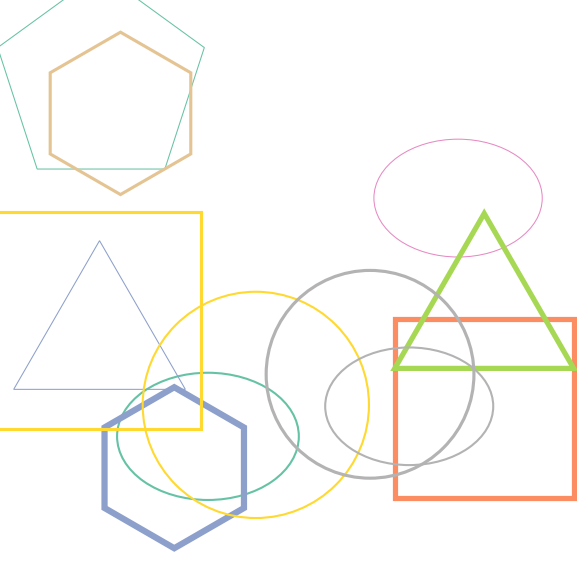[{"shape": "oval", "thickness": 1, "radius": 0.79, "center": [0.36, 0.244]}, {"shape": "pentagon", "thickness": 0.5, "radius": 0.94, "center": [0.175, 0.859]}, {"shape": "square", "thickness": 2.5, "radius": 0.77, "center": [0.84, 0.292]}, {"shape": "triangle", "thickness": 0.5, "radius": 0.86, "center": [0.172, 0.411]}, {"shape": "hexagon", "thickness": 3, "radius": 0.7, "center": [0.302, 0.189]}, {"shape": "oval", "thickness": 0.5, "radius": 0.73, "center": [0.793, 0.656]}, {"shape": "triangle", "thickness": 2.5, "radius": 0.89, "center": [0.838, 0.451]}, {"shape": "square", "thickness": 1.5, "radius": 0.94, "center": [0.161, 0.444]}, {"shape": "circle", "thickness": 1, "radius": 0.98, "center": [0.443, 0.298]}, {"shape": "hexagon", "thickness": 1.5, "radius": 0.7, "center": [0.209, 0.803]}, {"shape": "oval", "thickness": 1, "radius": 0.73, "center": [0.709, 0.296]}, {"shape": "circle", "thickness": 1.5, "radius": 0.9, "center": [0.641, 0.351]}]